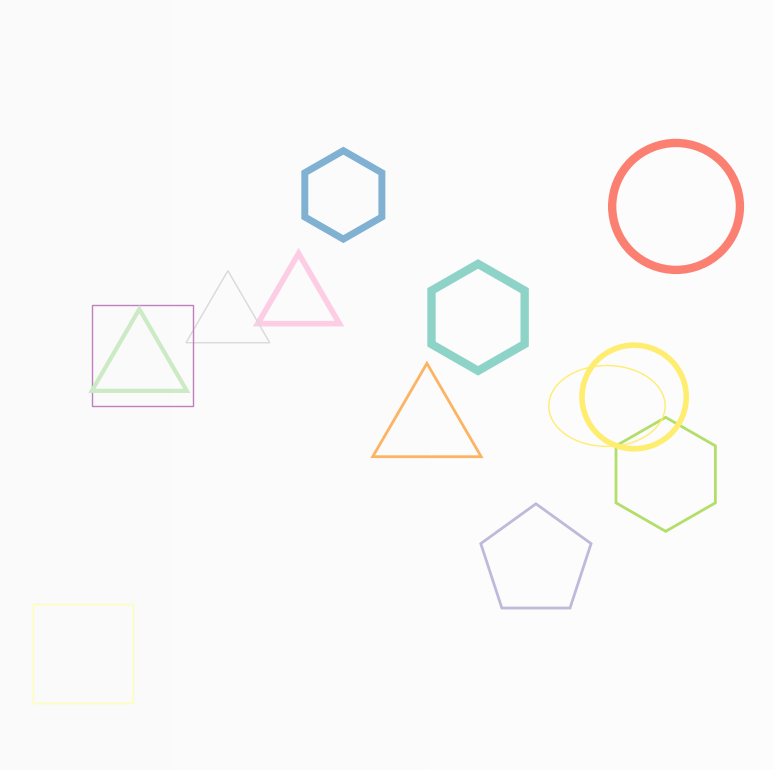[{"shape": "hexagon", "thickness": 3, "radius": 0.35, "center": [0.617, 0.588]}, {"shape": "square", "thickness": 0.5, "radius": 0.32, "center": [0.107, 0.151]}, {"shape": "pentagon", "thickness": 1, "radius": 0.37, "center": [0.692, 0.271]}, {"shape": "circle", "thickness": 3, "radius": 0.41, "center": [0.872, 0.732]}, {"shape": "hexagon", "thickness": 2.5, "radius": 0.29, "center": [0.443, 0.747]}, {"shape": "triangle", "thickness": 1, "radius": 0.4, "center": [0.551, 0.447]}, {"shape": "hexagon", "thickness": 1, "radius": 0.37, "center": [0.859, 0.384]}, {"shape": "triangle", "thickness": 2, "radius": 0.3, "center": [0.385, 0.61]}, {"shape": "triangle", "thickness": 0.5, "radius": 0.31, "center": [0.294, 0.586]}, {"shape": "square", "thickness": 0.5, "radius": 0.33, "center": [0.184, 0.538]}, {"shape": "triangle", "thickness": 1.5, "radius": 0.35, "center": [0.18, 0.528]}, {"shape": "oval", "thickness": 0.5, "radius": 0.38, "center": [0.783, 0.473]}, {"shape": "circle", "thickness": 2, "radius": 0.34, "center": [0.818, 0.484]}]